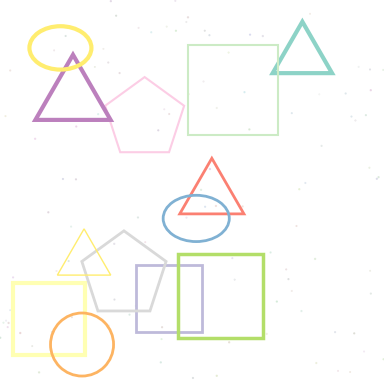[{"shape": "triangle", "thickness": 3, "radius": 0.45, "center": [0.785, 0.855]}, {"shape": "square", "thickness": 3, "radius": 0.47, "center": [0.127, 0.172]}, {"shape": "square", "thickness": 2, "radius": 0.43, "center": [0.439, 0.225]}, {"shape": "triangle", "thickness": 2, "radius": 0.48, "center": [0.55, 0.493]}, {"shape": "oval", "thickness": 2, "radius": 0.43, "center": [0.51, 0.433]}, {"shape": "circle", "thickness": 2, "radius": 0.41, "center": [0.213, 0.105]}, {"shape": "square", "thickness": 2.5, "radius": 0.55, "center": [0.572, 0.231]}, {"shape": "pentagon", "thickness": 1.5, "radius": 0.54, "center": [0.376, 0.692]}, {"shape": "pentagon", "thickness": 2, "radius": 0.58, "center": [0.322, 0.285]}, {"shape": "triangle", "thickness": 3, "radius": 0.56, "center": [0.19, 0.745]}, {"shape": "square", "thickness": 1.5, "radius": 0.58, "center": [0.605, 0.766]}, {"shape": "oval", "thickness": 3, "radius": 0.4, "center": [0.157, 0.876]}, {"shape": "triangle", "thickness": 1, "radius": 0.4, "center": [0.218, 0.325]}]